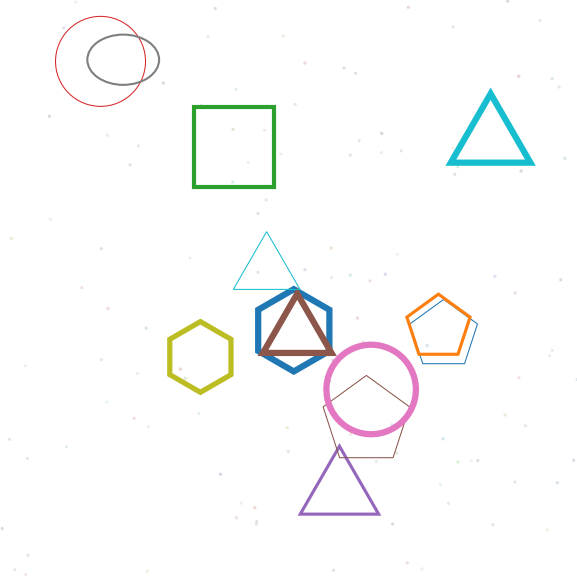[{"shape": "pentagon", "thickness": 0.5, "radius": 0.31, "center": [0.768, 0.419]}, {"shape": "hexagon", "thickness": 3, "radius": 0.36, "center": [0.509, 0.427]}, {"shape": "pentagon", "thickness": 1.5, "radius": 0.29, "center": [0.759, 0.432]}, {"shape": "square", "thickness": 2, "radius": 0.35, "center": [0.405, 0.744]}, {"shape": "circle", "thickness": 0.5, "radius": 0.39, "center": [0.174, 0.893]}, {"shape": "triangle", "thickness": 1.5, "radius": 0.39, "center": [0.588, 0.148]}, {"shape": "pentagon", "thickness": 0.5, "radius": 0.39, "center": [0.634, 0.27]}, {"shape": "triangle", "thickness": 3, "radius": 0.34, "center": [0.515, 0.422]}, {"shape": "circle", "thickness": 3, "radius": 0.39, "center": [0.643, 0.325]}, {"shape": "oval", "thickness": 1, "radius": 0.31, "center": [0.213, 0.896]}, {"shape": "hexagon", "thickness": 2.5, "radius": 0.31, "center": [0.347, 0.381]}, {"shape": "triangle", "thickness": 0.5, "radius": 0.33, "center": [0.462, 0.531]}, {"shape": "triangle", "thickness": 3, "radius": 0.4, "center": [0.85, 0.757]}]